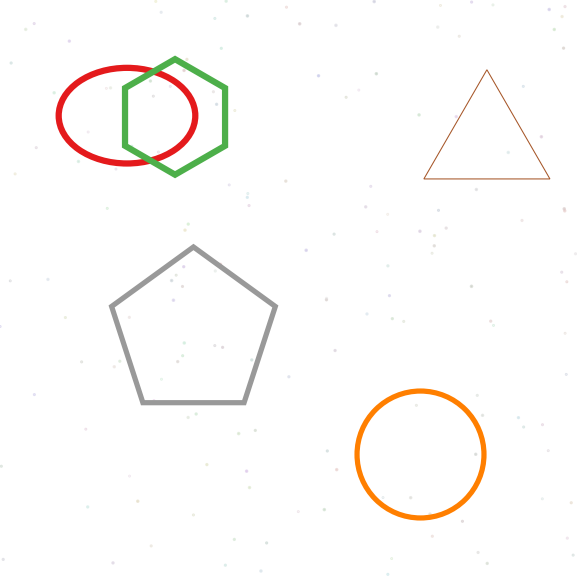[{"shape": "oval", "thickness": 3, "radius": 0.59, "center": [0.22, 0.799]}, {"shape": "hexagon", "thickness": 3, "radius": 0.5, "center": [0.303, 0.797]}, {"shape": "circle", "thickness": 2.5, "radius": 0.55, "center": [0.728, 0.212]}, {"shape": "triangle", "thickness": 0.5, "radius": 0.63, "center": [0.843, 0.752]}, {"shape": "pentagon", "thickness": 2.5, "radius": 0.75, "center": [0.335, 0.422]}]